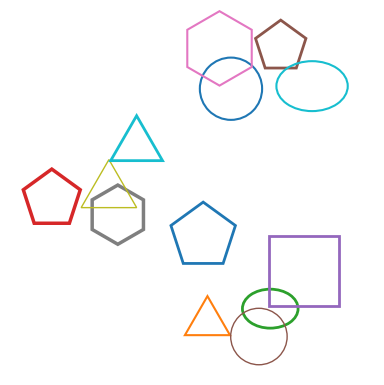[{"shape": "pentagon", "thickness": 2, "radius": 0.44, "center": [0.528, 0.387]}, {"shape": "circle", "thickness": 1.5, "radius": 0.4, "center": [0.6, 0.77]}, {"shape": "triangle", "thickness": 1.5, "radius": 0.34, "center": [0.539, 0.163]}, {"shape": "oval", "thickness": 2, "radius": 0.36, "center": [0.702, 0.198]}, {"shape": "pentagon", "thickness": 2.5, "radius": 0.39, "center": [0.135, 0.483]}, {"shape": "square", "thickness": 2, "radius": 0.46, "center": [0.79, 0.296]}, {"shape": "circle", "thickness": 1, "radius": 0.37, "center": [0.672, 0.126]}, {"shape": "pentagon", "thickness": 2, "radius": 0.34, "center": [0.729, 0.879]}, {"shape": "hexagon", "thickness": 1.5, "radius": 0.48, "center": [0.57, 0.874]}, {"shape": "hexagon", "thickness": 2.5, "radius": 0.38, "center": [0.306, 0.442]}, {"shape": "triangle", "thickness": 1, "radius": 0.42, "center": [0.283, 0.502]}, {"shape": "triangle", "thickness": 2, "radius": 0.39, "center": [0.355, 0.622]}, {"shape": "oval", "thickness": 1.5, "radius": 0.46, "center": [0.811, 0.776]}]